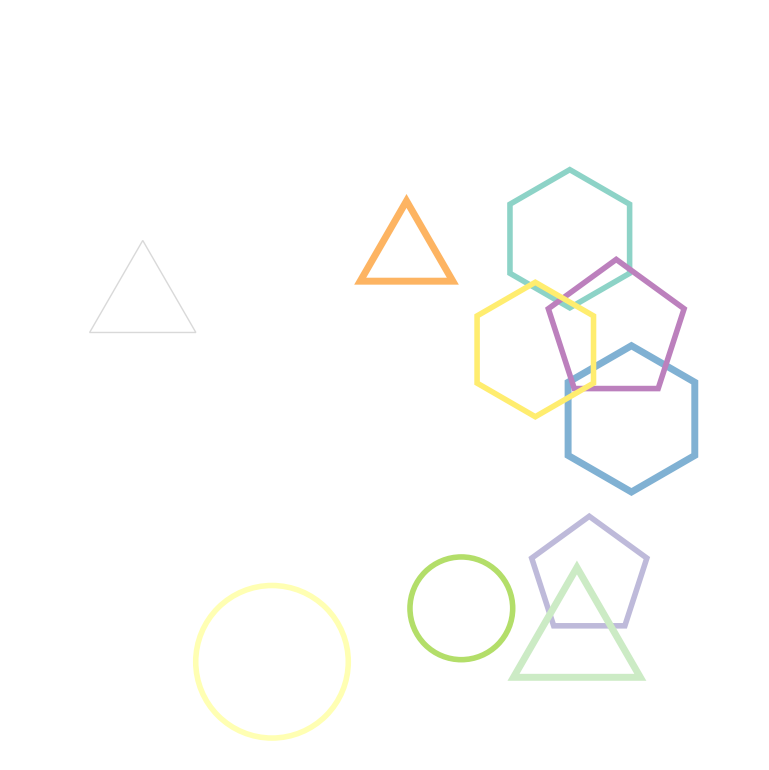[{"shape": "hexagon", "thickness": 2, "radius": 0.45, "center": [0.74, 0.69]}, {"shape": "circle", "thickness": 2, "radius": 0.5, "center": [0.353, 0.141]}, {"shape": "pentagon", "thickness": 2, "radius": 0.39, "center": [0.765, 0.251]}, {"shape": "hexagon", "thickness": 2.5, "radius": 0.47, "center": [0.82, 0.456]}, {"shape": "triangle", "thickness": 2.5, "radius": 0.35, "center": [0.528, 0.67]}, {"shape": "circle", "thickness": 2, "radius": 0.33, "center": [0.599, 0.21]}, {"shape": "triangle", "thickness": 0.5, "radius": 0.4, "center": [0.185, 0.608]}, {"shape": "pentagon", "thickness": 2, "radius": 0.46, "center": [0.8, 0.57]}, {"shape": "triangle", "thickness": 2.5, "radius": 0.48, "center": [0.749, 0.168]}, {"shape": "hexagon", "thickness": 2, "radius": 0.44, "center": [0.695, 0.546]}]